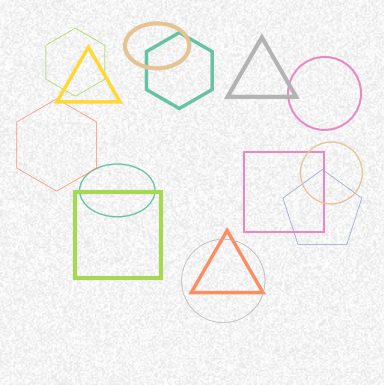[{"shape": "hexagon", "thickness": 2.5, "radius": 0.49, "center": [0.466, 0.817]}, {"shape": "oval", "thickness": 1, "radius": 0.49, "center": [0.305, 0.505]}, {"shape": "hexagon", "thickness": 0.5, "radius": 0.6, "center": [0.147, 0.623]}, {"shape": "triangle", "thickness": 2.5, "radius": 0.54, "center": [0.59, 0.294]}, {"shape": "pentagon", "thickness": 0.5, "radius": 0.54, "center": [0.837, 0.452]}, {"shape": "square", "thickness": 1.5, "radius": 0.52, "center": [0.739, 0.501]}, {"shape": "circle", "thickness": 1.5, "radius": 0.47, "center": [0.843, 0.757]}, {"shape": "square", "thickness": 3, "radius": 0.56, "center": [0.307, 0.389]}, {"shape": "hexagon", "thickness": 0.5, "radius": 0.44, "center": [0.196, 0.838]}, {"shape": "triangle", "thickness": 2.5, "radius": 0.47, "center": [0.23, 0.783]}, {"shape": "oval", "thickness": 3, "radius": 0.42, "center": [0.408, 0.881]}, {"shape": "circle", "thickness": 1, "radius": 0.4, "center": [0.861, 0.551]}, {"shape": "triangle", "thickness": 3, "radius": 0.52, "center": [0.68, 0.8]}, {"shape": "circle", "thickness": 0.5, "radius": 0.54, "center": [0.58, 0.27]}]